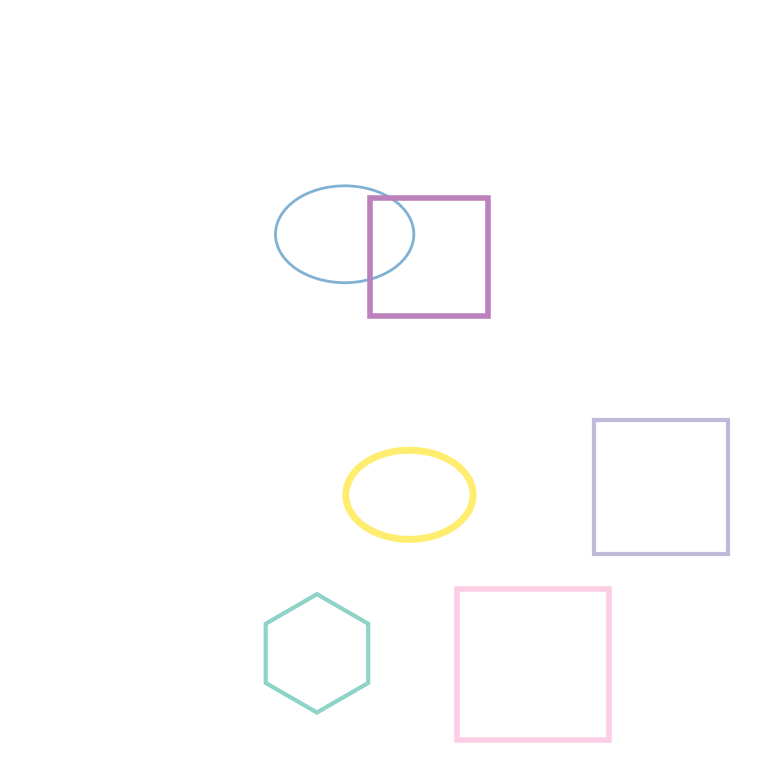[{"shape": "hexagon", "thickness": 1.5, "radius": 0.38, "center": [0.412, 0.151]}, {"shape": "square", "thickness": 1.5, "radius": 0.43, "center": [0.858, 0.368]}, {"shape": "oval", "thickness": 1, "radius": 0.45, "center": [0.448, 0.696]}, {"shape": "square", "thickness": 2, "radius": 0.49, "center": [0.692, 0.137]}, {"shape": "square", "thickness": 2, "radius": 0.38, "center": [0.557, 0.666]}, {"shape": "oval", "thickness": 2.5, "radius": 0.41, "center": [0.532, 0.357]}]